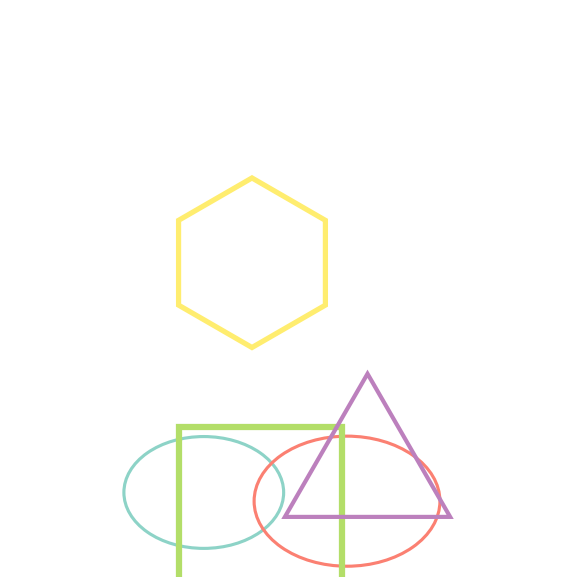[{"shape": "oval", "thickness": 1.5, "radius": 0.69, "center": [0.353, 0.146]}, {"shape": "oval", "thickness": 1.5, "radius": 0.8, "center": [0.601, 0.131]}, {"shape": "square", "thickness": 3, "radius": 0.71, "center": [0.451, 0.118]}, {"shape": "triangle", "thickness": 2, "radius": 0.83, "center": [0.636, 0.187]}, {"shape": "hexagon", "thickness": 2.5, "radius": 0.73, "center": [0.436, 0.544]}]